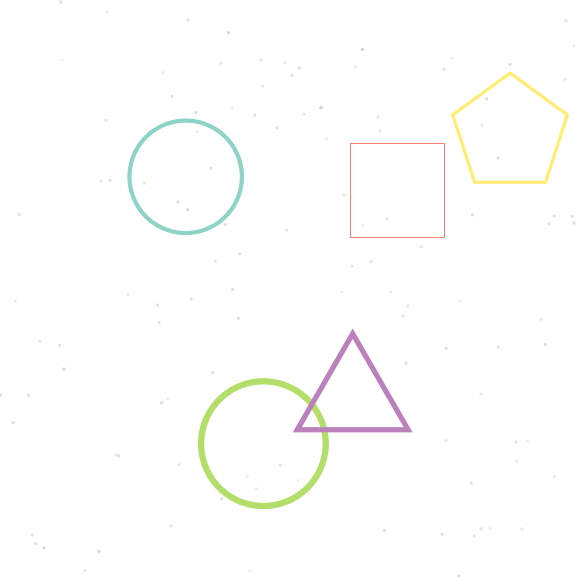[{"shape": "circle", "thickness": 2, "radius": 0.49, "center": [0.322, 0.693]}, {"shape": "square", "thickness": 0.5, "radius": 0.41, "center": [0.687, 0.67]}, {"shape": "circle", "thickness": 3, "radius": 0.54, "center": [0.456, 0.231]}, {"shape": "triangle", "thickness": 2.5, "radius": 0.55, "center": [0.611, 0.31]}, {"shape": "pentagon", "thickness": 1.5, "radius": 0.52, "center": [0.883, 0.768]}]